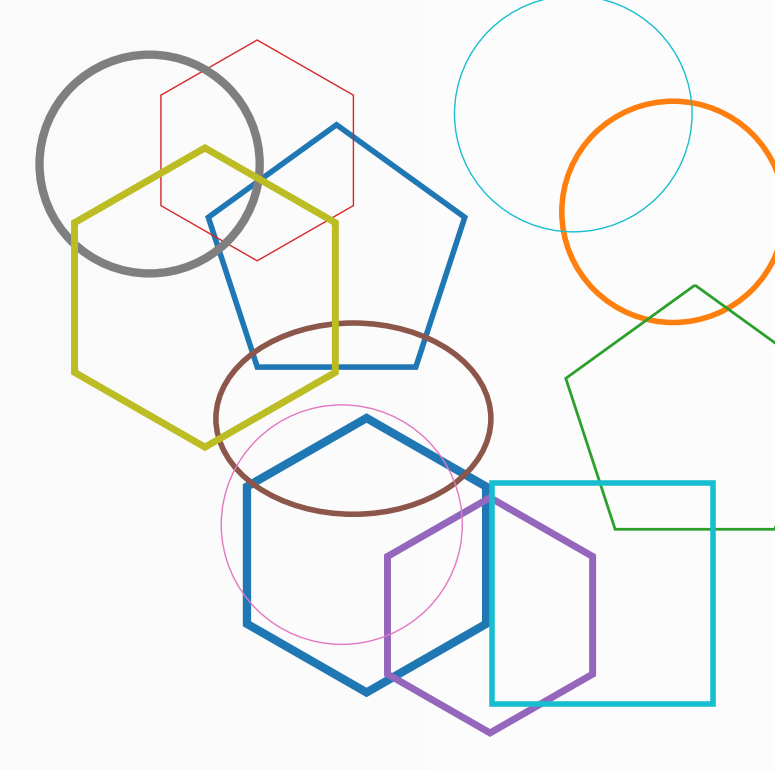[{"shape": "hexagon", "thickness": 3, "radius": 0.89, "center": [0.473, 0.279]}, {"shape": "pentagon", "thickness": 2, "radius": 0.87, "center": [0.434, 0.664]}, {"shape": "circle", "thickness": 2, "radius": 0.72, "center": [0.869, 0.725]}, {"shape": "pentagon", "thickness": 1, "radius": 0.88, "center": [0.897, 0.454]}, {"shape": "hexagon", "thickness": 0.5, "radius": 0.72, "center": [0.332, 0.805]}, {"shape": "hexagon", "thickness": 2.5, "radius": 0.76, "center": [0.632, 0.201]}, {"shape": "oval", "thickness": 2, "radius": 0.89, "center": [0.456, 0.456]}, {"shape": "circle", "thickness": 0.5, "radius": 0.78, "center": [0.441, 0.319]}, {"shape": "circle", "thickness": 3, "radius": 0.71, "center": [0.193, 0.787]}, {"shape": "hexagon", "thickness": 2.5, "radius": 0.97, "center": [0.264, 0.614]}, {"shape": "square", "thickness": 2, "radius": 0.72, "center": [0.777, 0.229]}, {"shape": "circle", "thickness": 0.5, "radius": 0.77, "center": [0.74, 0.852]}]